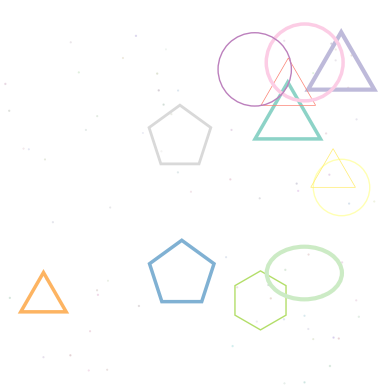[{"shape": "triangle", "thickness": 2.5, "radius": 0.49, "center": [0.747, 0.688]}, {"shape": "circle", "thickness": 1, "radius": 0.37, "center": [0.887, 0.513]}, {"shape": "triangle", "thickness": 3, "radius": 0.5, "center": [0.886, 0.817]}, {"shape": "triangle", "thickness": 0.5, "radius": 0.41, "center": [0.749, 0.767]}, {"shape": "pentagon", "thickness": 2.5, "radius": 0.44, "center": [0.472, 0.288]}, {"shape": "triangle", "thickness": 2.5, "radius": 0.34, "center": [0.113, 0.224]}, {"shape": "hexagon", "thickness": 1, "radius": 0.38, "center": [0.677, 0.22]}, {"shape": "circle", "thickness": 2.5, "radius": 0.5, "center": [0.791, 0.838]}, {"shape": "pentagon", "thickness": 2, "radius": 0.42, "center": [0.467, 0.643]}, {"shape": "circle", "thickness": 1, "radius": 0.48, "center": [0.662, 0.82]}, {"shape": "oval", "thickness": 3, "radius": 0.49, "center": [0.79, 0.291]}, {"shape": "triangle", "thickness": 0.5, "radius": 0.34, "center": [0.865, 0.547]}]